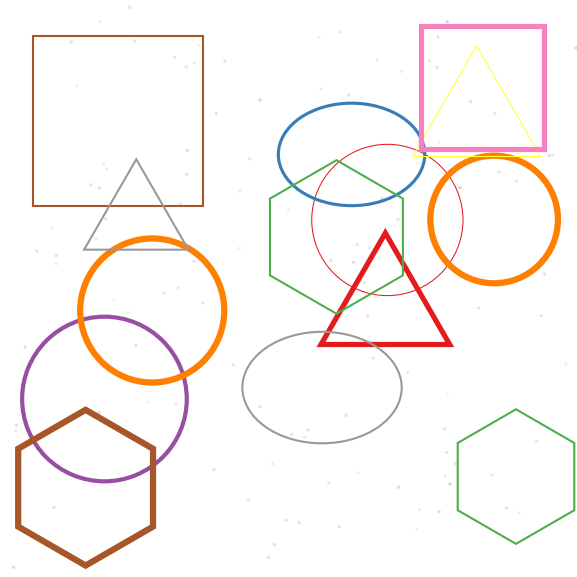[{"shape": "circle", "thickness": 0.5, "radius": 0.65, "center": [0.671, 0.618]}, {"shape": "triangle", "thickness": 2.5, "radius": 0.64, "center": [0.667, 0.467]}, {"shape": "oval", "thickness": 1.5, "radius": 0.63, "center": [0.609, 0.732]}, {"shape": "hexagon", "thickness": 1, "radius": 0.66, "center": [0.583, 0.589]}, {"shape": "hexagon", "thickness": 1, "radius": 0.58, "center": [0.894, 0.174]}, {"shape": "circle", "thickness": 2, "radius": 0.71, "center": [0.181, 0.308]}, {"shape": "circle", "thickness": 3, "radius": 0.55, "center": [0.856, 0.619]}, {"shape": "circle", "thickness": 3, "radius": 0.62, "center": [0.264, 0.461]}, {"shape": "triangle", "thickness": 0.5, "radius": 0.64, "center": [0.825, 0.792]}, {"shape": "square", "thickness": 1, "radius": 0.74, "center": [0.204, 0.789]}, {"shape": "hexagon", "thickness": 3, "radius": 0.67, "center": [0.148, 0.155]}, {"shape": "square", "thickness": 2.5, "radius": 0.53, "center": [0.836, 0.847]}, {"shape": "oval", "thickness": 1, "radius": 0.69, "center": [0.558, 0.328]}, {"shape": "triangle", "thickness": 1, "radius": 0.52, "center": [0.236, 0.619]}]